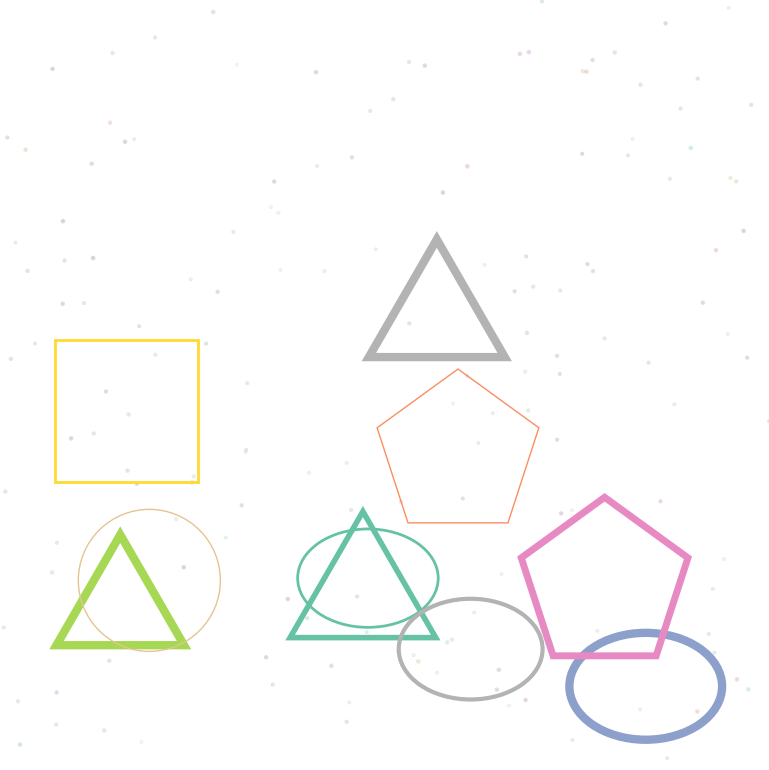[{"shape": "oval", "thickness": 1, "radius": 0.46, "center": [0.478, 0.249]}, {"shape": "triangle", "thickness": 2, "radius": 0.55, "center": [0.471, 0.227]}, {"shape": "pentagon", "thickness": 0.5, "radius": 0.55, "center": [0.595, 0.41]}, {"shape": "oval", "thickness": 3, "radius": 0.5, "center": [0.839, 0.109]}, {"shape": "pentagon", "thickness": 2.5, "radius": 0.57, "center": [0.785, 0.24]}, {"shape": "triangle", "thickness": 3, "radius": 0.48, "center": [0.156, 0.21]}, {"shape": "square", "thickness": 1, "radius": 0.46, "center": [0.164, 0.467]}, {"shape": "circle", "thickness": 0.5, "radius": 0.46, "center": [0.194, 0.246]}, {"shape": "oval", "thickness": 1.5, "radius": 0.47, "center": [0.611, 0.157]}, {"shape": "triangle", "thickness": 3, "radius": 0.51, "center": [0.567, 0.587]}]